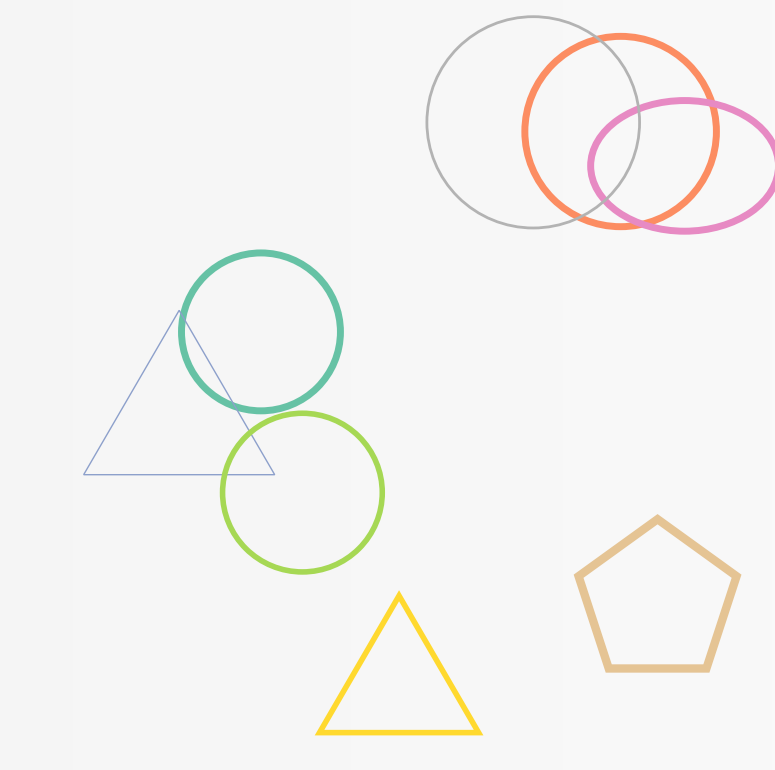[{"shape": "circle", "thickness": 2.5, "radius": 0.51, "center": [0.337, 0.569]}, {"shape": "circle", "thickness": 2.5, "radius": 0.62, "center": [0.801, 0.829]}, {"shape": "triangle", "thickness": 0.5, "radius": 0.71, "center": [0.231, 0.455]}, {"shape": "oval", "thickness": 2.5, "radius": 0.61, "center": [0.883, 0.785]}, {"shape": "circle", "thickness": 2, "radius": 0.52, "center": [0.39, 0.36]}, {"shape": "triangle", "thickness": 2, "radius": 0.59, "center": [0.515, 0.108]}, {"shape": "pentagon", "thickness": 3, "radius": 0.54, "center": [0.848, 0.219]}, {"shape": "circle", "thickness": 1, "radius": 0.69, "center": [0.688, 0.841]}]